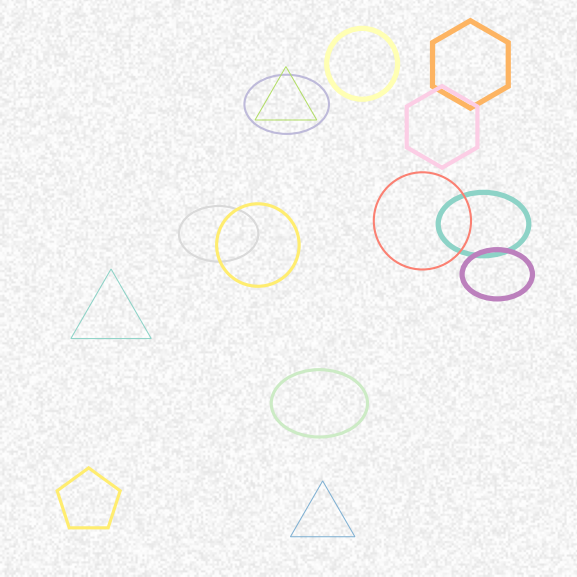[{"shape": "oval", "thickness": 2.5, "radius": 0.39, "center": [0.837, 0.611]}, {"shape": "triangle", "thickness": 0.5, "radius": 0.4, "center": [0.192, 0.453]}, {"shape": "circle", "thickness": 2.5, "radius": 0.31, "center": [0.627, 0.889]}, {"shape": "oval", "thickness": 1, "radius": 0.37, "center": [0.496, 0.819]}, {"shape": "circle", "thickness": 1, "radius": 0.42, "center": [0.731, 0.617]}, {"shape": "triangle", "thickness": 0.5, "radius": 0.32, "center": [0.559, 0.102]}, {"shape": "hexagon", "thickness": 2.5, "radius": 0.38, "center": [0.815, 0.888]}, {"shape": "triangle", "thickness": 0.5, "radius": 0.31, "center": [0.495, 0.822]}, {"shape": "hexagon", "thickness": 2, "radius": 0.35, "center": [0.765, 0.779]}, {"shape": "oval", "thickness": 1, "radius": 0.34, "center": [0.379, 0.594]}, {"shape": "oval", "thickness": 2.5, "radius": 0.3, "center": [0.861, 0.524]}, {"shape": "oval", "thickness": 1.5, "radius": 0.42, "center": [0.553, 0.301]}, {"shape": "circle", "thickness": 1.5, "radius": 0.36, "center": [0.447, 0.575]}, {"shape": "pentagon", "thickness": 1.5, "radius": 0.29, "center": [0.154, 0.132]}]